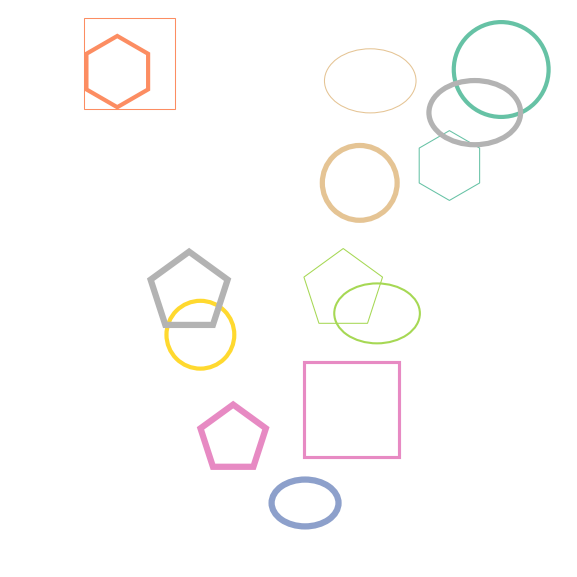[{"shape": "circle", "thickness": 2, "radius": 0.41, "center": [0.868, 0.879]}, {"shape": "hexagon", "thickness": 0.5, "radius": 0.3, "center": [0.778, 0.713]}, {"shape": "hexagon", "thickness": 2, "radius": 0.31, "center": [0.203, 0.875]}, {"shape": "square", "thickness": 0.5, "radius": 0.39, "center": [0.225, 0.889]}, {"shape": "oval", "thickness": 3, "radius": 0.29, "center": [0.528, 0.128]}, {"shape": "square", "thickness": 1.5, "radius": 0.41, "center": [0.609, 0.29]}, {"shape": "pentagon", "thickness": 3, "radius": 0.3, "center": [0.404, 0.239]}, {"shape": "oval", "thickness": 1, "radius": 0.37, "center": [0.653, 0.456]}, {"shape": "pentagon", "thickness": 0.5, "radius": 0.36, "center": [0.594, 0.497]}, {"shape": "circle", "thickness": 2, "radius": 0.29, "center": [0.347, 0.42]}, {"shape": "oval", "thickness": 0.5, "radius": 0.4, "center": [0.641, 0.859]}, {"shape": "circle", "thickness": 2.5, "radius": 0.32, "center": [0.623, 0.682]}, {"shape": "oval", "thickness": 2.5, "radius": 0.4, "center": [0.822, 0.804]}, {"shape": "pentagon", "thickness": 3, "radius": 0.35, "center": [0.327, 0.493]}]